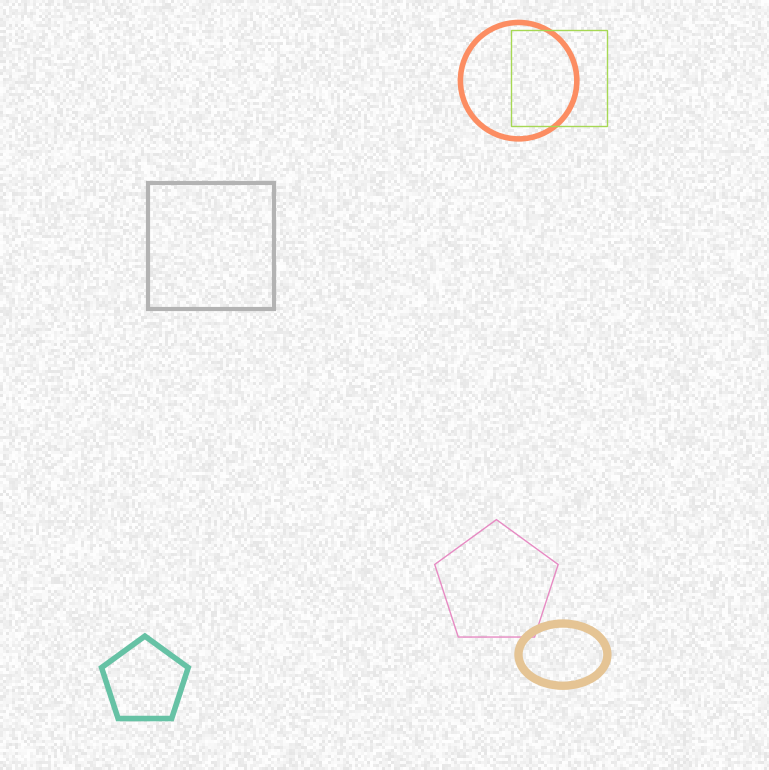[{"shape": "pentagon", "thickness": 2, "radius": 0.3, "center": [0.188, 0.115]}, {"shape": "circle", "thickness": 2, "radius": 0.38, "center": [0.674, 0.895]}, {"shape": "pentagon", "thickness": 0.5, "radius": 0.42, "center": [0.645, 0.241]}, {"shape": "square", "thickness": 0.5, "radius": 0.31, "center": [0.726, 0.899]}, {"shape": "oval", "thickness": 3, "radius": 0.29, "center": [0.731, 0.15]}, {"shape": "square", "thickness": 1.5, "radius": 0.41, "center": [0.275, 0.681]}]